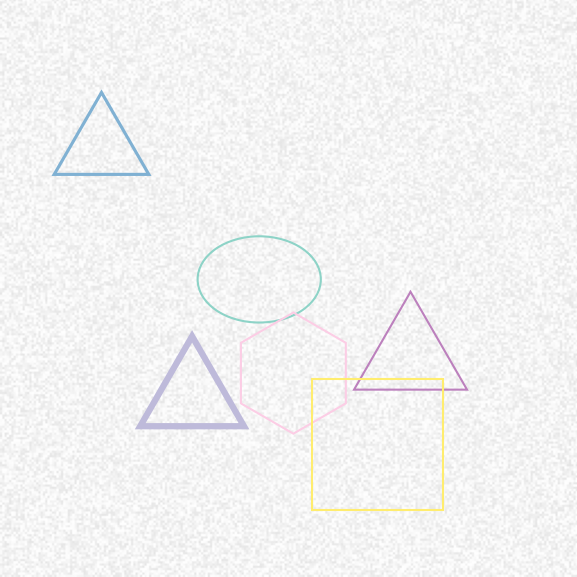[{"shape": "oval", "thickness": 1, "radius": 0.53, "center": [0.449, 0.515]}, {"shape": "triangle", "thickness": 3, "radius": 0.52, "center": [0.333, 0.313]}, {"shape": "triangle", "thickness": 1.5, "radius": 0.47, "center": [0.176, 0.744]}, {"shape": "hexagon", "thickness": 1, "radius": 0.52, "center": [0.508, 0.353]}, {"shape": "triangle", "thickness": 1, "radius": 0.56, "center": [0.711, 0.381]}, {"shape": "square", "thickness": 1, "radius": 0.57, "center": [0.654, 0.23]}]